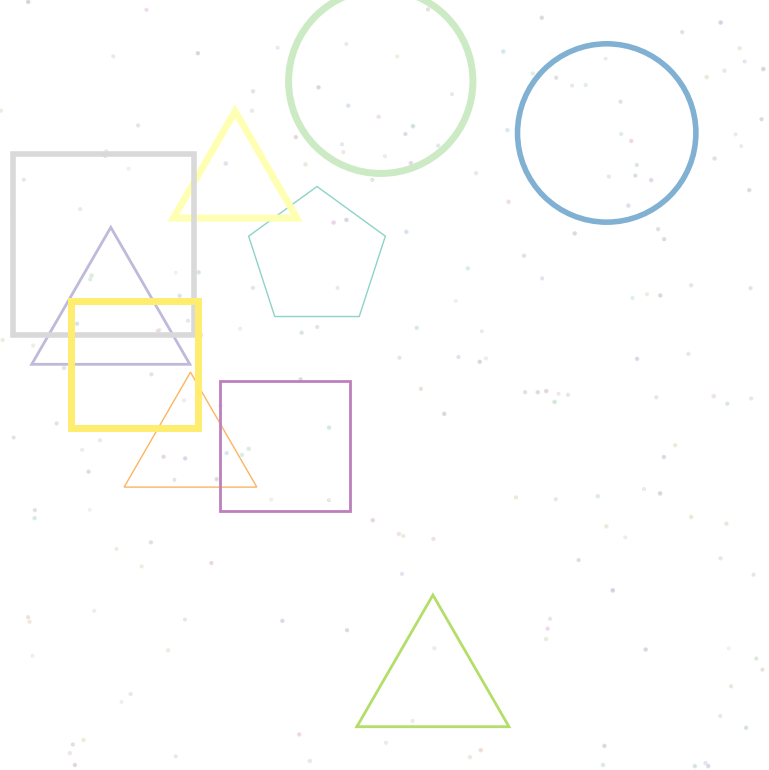[{"shape": "pentagon", "thickness": 0.5, "radius": 0.47, "center": [0.412, 0.664]}, {"shape": "triangle", "thickness": 2.5, "radius": 0.46, "center": [0.305, 0.763]}, {"shape": "triangle", "thickness": 1, "radius": 0.59, "center": [0.144, 0.586]}, {"shape": "circle", "thickness": 2, "radius": 0.58, "center": [0.788, 0.827]}, {"shape": "triangle", "thickness": 0.5, "radius": 0.5, "center": [0.247, 0.417]}, {"shape": "triangle", "thickness": 1, "radius": 0.57, "center": [0.562, 0.113]}, {"shape": "square", "thickness": 2, "radius": 0.59, "center": [0.134, 0.682]}, {"shape": "square", "thickness": 1, "radius": 0.42, "center": [0.37, 0.42]}, {"shape": "circle", "thickness": 2.5, "radius": 0.6, "center": [0.494, 0.894]}, {"shape": "square", "thickness": 2.5, "radius": 0.41, "center": [0.175, 0.527]}]